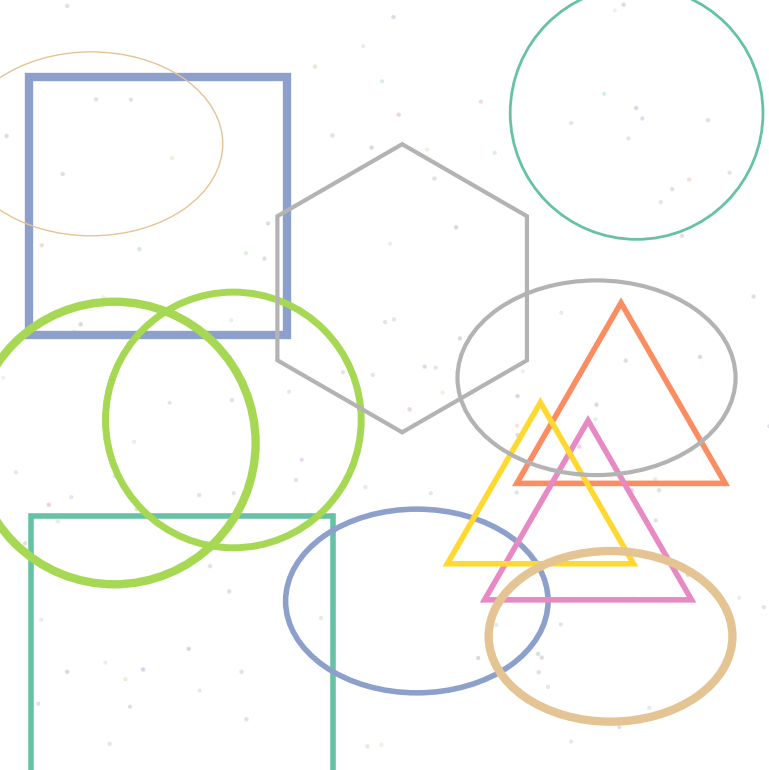[{"shape": "square", "thickness": 2, "radius": 0.98, "center": [0.237, 0.134]}, {"shape": "circle", "thickness": 1, "radius": 0.82, "center": [0.827, 0.853]}, {"shape": "triangle", "thickness": 2, "radius": 0.78, "center": [0.807, 0.45]}, {"shape": "oval", "thickness": 2, "radius": 0.85, "center": [0.541, 0.219]}, {"shape": "square", "thickness": 3, "radius": 0.84, "center": [0.205, 0.732]}, {"shape": "triangle", "thickness": 2, "radius": 0.78, "center": [0.764, 0.299]}, {"shape": "circle", "thickness": 3, "radius": 0.92, "center": [0.148, 0.425]}, {"shape": "circle", "thickness": 2.5, "radius": 0.83, "center": [0.303, 0.455]}, {"shape": "triangle", "thickness": 2, "radius": 0.7, "center": [0.702, 0.338]}, {"shape": "oval", "thickness": 0.5, "radius": 0.85, "center": [0.119, 0.813]}, {"shape": "oval", "thickness": 3, "radius": 0.79, "center": [0.793, 0.174]}, {"shape": "hexagon", "thickness": 1.5, "radius": 0.94, "center": [0.522, 0.626]}, {"shape": "oval", "thickness": 1.5, "radius": 0.9, "center": [0.775, 0.509]}]